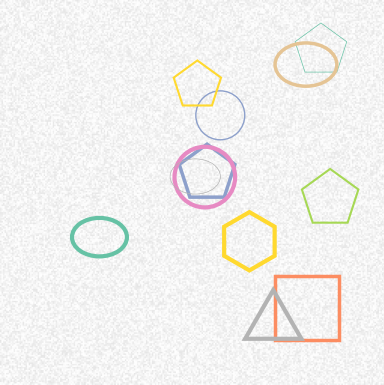[{"shape": "oval", "thickness": 3, "radius": 0.36, "center": [0.258, 0.384]}, {"shape": "pentagon", "thickness": 0.5, "radius": 0.35, "center": [0.834, 0.87]}, {"shape": "square", "thickness": 2.5, "radius": 0.42, "center": [0.797, 0.2]}, {"shape": "pentagon", "thickness": 2.5, "radius": 0.38, "center": [0.538, 0.549]}, {"shape": "circle", "thickness": 1, "radius": 0.32, "center": [0.572, 0.7]}, {"shape": "circle", "thickness": 3, "radius": 0.39, "center": [0.532, 0.54]}, {"shape": "pentagon", "thickness": 1.5, "radius": 0.39, "center": [0.858, 0.484]}, {"shape": "pentagon", "thickness": 1.5, "radius": 0.32, "center": [0.513, 0.778]}, {"shape": "hexagon", "thickness": 3, "radius": 0.38, "center": [0.648, 0.373]}, {"shape": "oval", "thickness": 2.5, "radius": 0.4, "center": [0.795, 0.832]}, {"shape": "triangle", "thickness": 3, "radius": 0.42, "center": [0.71, 0.162]}, {"shape": "oval", "thickness": 0.5, "radius": 0.33, "center": [0.507, 0.542]}]